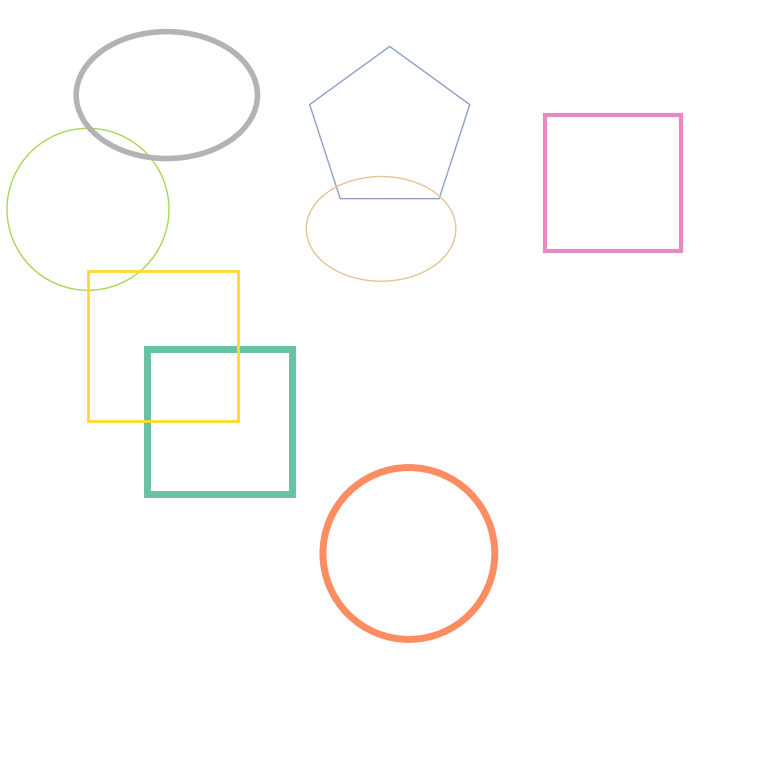[{"shape": "square", "thickness": 2.5, "radius": 0.47, "center": [0.285, 0.453]}, {"shape": "circle", "thickness": 2.5, "radius": 0.56, "center": [0.531, 0.281]}, {"shape": "pentagon", "thickness": 0.5, "radius": 0.55, "center": [0.506, 0.83]}, {"shape": "square", "thickness": 1.5, "radius": 0.44, "center": [0.796, 0.763]}, {"shape": "circle", "thickness": 0.5, "radius": 0.53, "center": [0.114, 0.728]}, {"shape": "square", "thickness": 1, "radius": 0.49, "center": [0.212, 0.551]}, {"shape": "oval", "thickness": 0.5, "radius": 0.49, "center": [0.495, 0.703]}, {"shape": "oval", "thickness": 2, "radius": 0.59, "center": [0.217, 0.877]}]